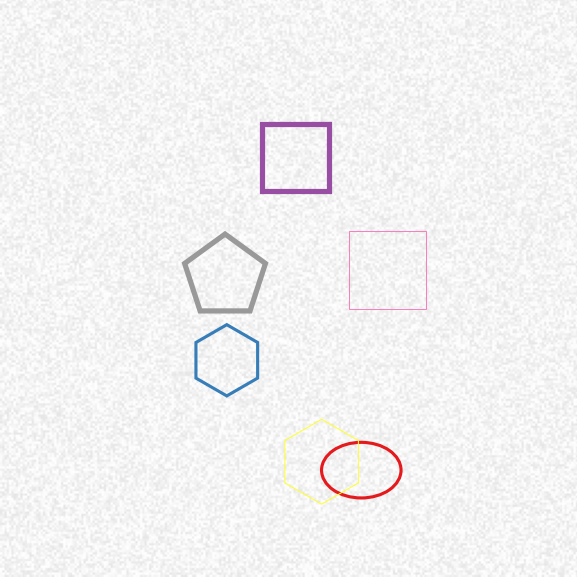[{"shape": "oval", "thickness": 1.5, "radius": 0.34, "center": [0.626, 0.185]}, {"shape": "hexagon", "thickness": 1.5, "radius": 0.31, "center": [0.393, 0.375]}, {"shape": "square", "thickness": 2.5, "radius": 0.29, "center": [0.512, 0.727]}, {"shape": "hexagon", "thickness": 0.5, "radius": 0.37, "center": [0.557, 0.2]}, {"shape": "square", "thickness": 0.5, "radius": 0.33, "center": [0.671, 0.532]}, {"shape": "pentagon", "thickness": 2.5, "radius": 0.37, "center": [0.39, 0.52]}]